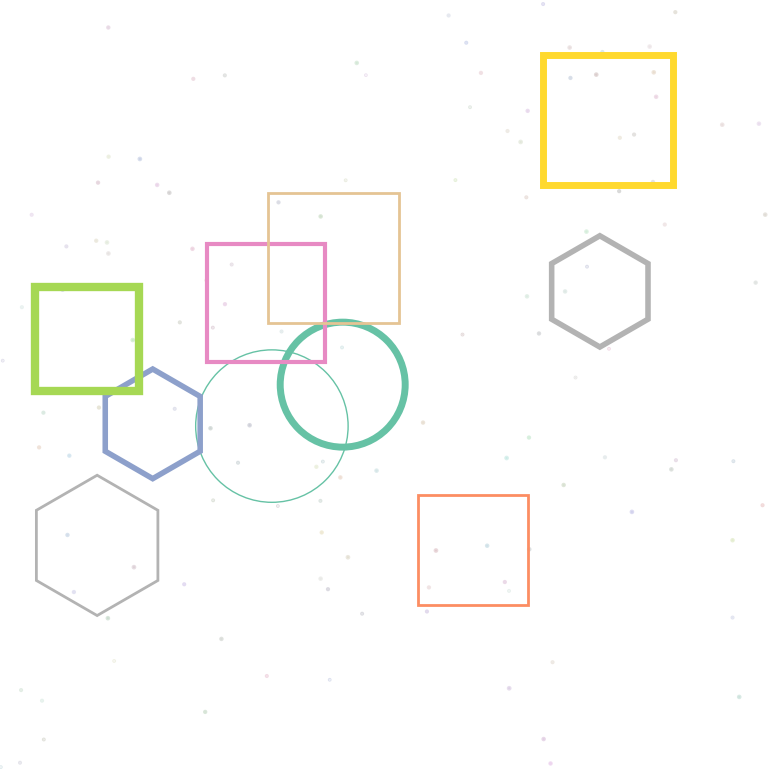[{"shape": "circle", "thickness": 0.5, "radius": 0.49, "center": [0.353, 0.447]}, {"shape": "circle", "thickness": 2.5, "radius": 0.41, "center": [0.445, 0.5]}, {"shape": "square", "thickness": 1, "radius": 0.36, "center": [0.615, 0.286]}, {"shape": "hexagon", "thickness": 2, "radius": 0.36, "center": [0.198, 0.45]}, {"shape": "square", "thickness": 1.5, "radius": 0.38, "center": [0.346, 0.607]}, {"shape": "square", "thickness": 3, "radius": 0.34, "center": [0.113, 0.56]}, {"shape": "square", "thickness": 2.5, "radius": 0.42, "center": [0.79, 0.845]}, {"shape": "square", "thickness": 1, "radius": 0.42, "center": [0.433, 0.665]}, {"shape": "hexagon", "thickness": 1, "radius": 0.46, "center": [0.126, 0.292]}, {"shape": "hexagon", "thickness": 2, "radius": 0.36, "center": [0.779, 0.622]}]